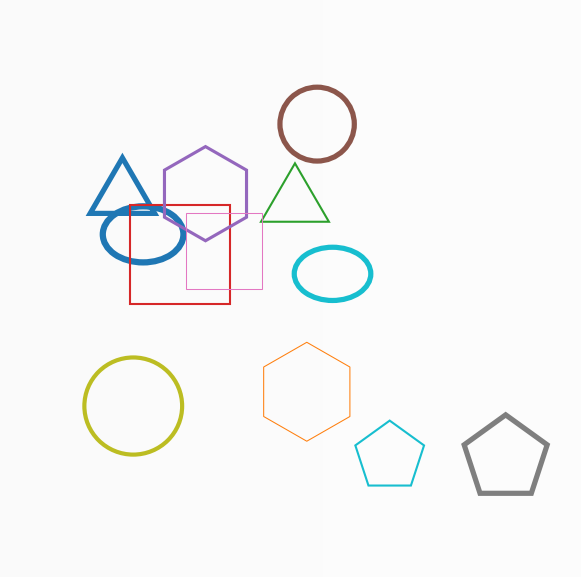[{"shape": "triangle", "thickness": 2.5, "radius": 0.32, "center": [0.211, 0.662]}, {"shape": "oval", "thickness": 3, "radius": 0.35, "center": [0.246, 0.593]}, {"shape": "hexagon", "thickness": 0.5, "radius": 0.43, "center": [0.528, 0.321]}, {"shape": "triangle", "thickness": 1, "radius": 0.34, "center": [0.507, 0.649]}, {"shape": "square", "thickness": 1, "radius": 0.43, "center": [0.309, 0.559]}, {"shape": "hexagon", "thickness": 1.5, "radius": 0.41, "center": [0.354, 0.664]}, {"shape": "circle", "thickness": 2.5, "radius": 0.32, "center": [0.546, 0.784]}, {"shape": "square", "thickness": 0.5, "radius": 0.33, "center": [0.386, 0.564]}, {"shape": "pentagon", "thickness": 2.5, "radius": 0.38, "center": [0.87, 0.206]}, {"shape": "circle", "thickness": 2, "radius": 0.42, "center": [0.229, 0.296]}, {"shape": "pentagon", "thickness": 1, "radius": 0.31, "center": [0.67, 0.209]}, {"shape": "oval", "thickness": 2.5, "radius": 0.33, "center": [0.572, 0.525]}]